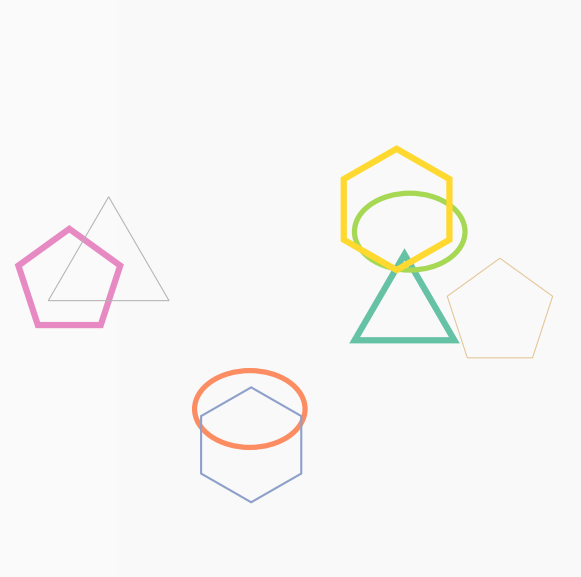[{"shape": "triangle", "thickness": 3, "radius": 0.5, "center": [0.696, 0.459]}, {"shape": "oval", "thickness": 2.5, "radius": 0.48, "center": [0.43, 0.291]}, {"shape": "hexagon", "thickness": 1, "radius": 0.5, "center": [0.432, 0.229]}, {"shape": "pentagon", "thickness": 3, "radius": 0.46, "center": [0.119, 0.511]}, {"shape": "oval", "thickness": 2.5, "radius": 0.48, "center": [0.705, 0.598]}, {"shape": "hexagon", "thickness": 3, "radius": 0.52, "center": [0.682, 0.636]}, {"shape": "pentagon", "thickness": 0.5, "radius": 0.48, "center": [0.86, 0.457]}, {"shape": "triangle", "thickness": 0.5, "radius": 0.6, "center": [0.187, 0.538]}]